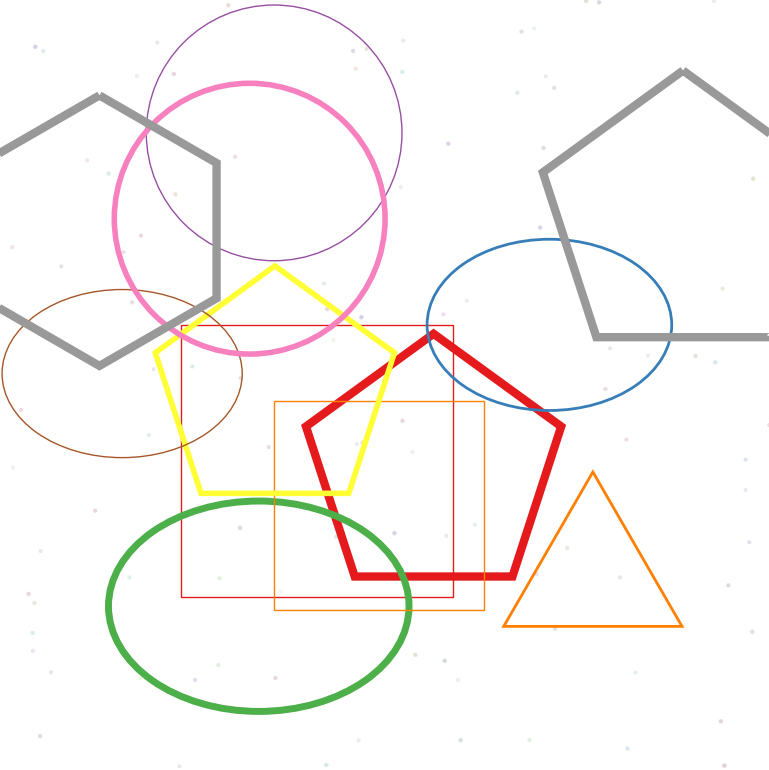[{"shape": "pentagon", "thickness": 3, "radius": 0.87, "center": [0.563, 0.392]}, {"shape": "square", "thickness": 0.5, "radius": 0.88, "center": [0.412, 0.401]}, {"shape": "oval", "thickness": 1, "radius": 0.79, "center": [0.714, 0.578]}, {"shape": "oval", "thickness": 2.5, "radius": 0.98, "center": [0.336, 0.213]}, {"shape": "circle", "thickness": 0.5, "radius": 0.83, "center": [0.356, 0.827]}, {"shape": "square", "thickness": 0.5, "radius": 0.68, "center": [0.492, 0.344]}, {"shape": "triangle", "thickness": 1, "radius": 0.67, "center": [0.77, 0.253]}, {"shape": "pentagon", "thickness": 2, "radius": 0.82, "center": [0.357, 0.491]}, {"shape": "oval", "thickness": 0.5, "radius": 0.78, "center": [0.159, 0.515]}, {"shape": "circle", "thickness": 2, "radius": 0.88, "center": [0.324, 0.716]}, {"shape": "hexagon", "thickness": 3, "radius": 0.88, "center": [0.129, 0.7]}, {"shape": "pentagon", "thickness": 3, "radius": 0.96, "center": [0.887, 0.717]}]